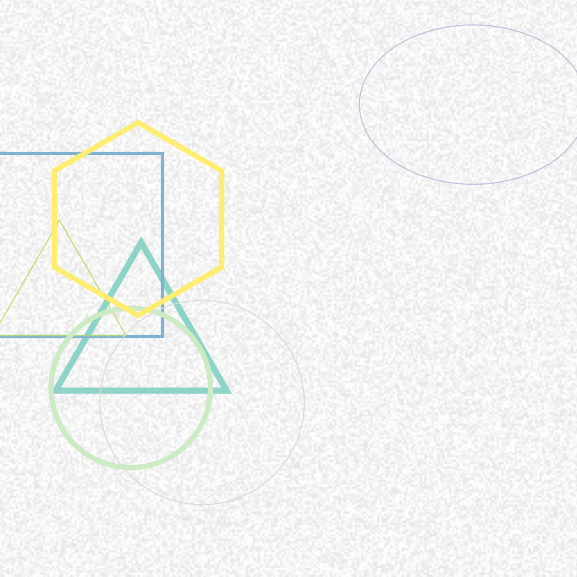[{"shape": "triangle", "thickness": 3, "radius": 0.86, "center": [0.244, 0.408]}, {"shape": "oval", "thickness": 0.5, "radius": 0.99, "center": [0.819, 0.818]}, {"shape": "square", "thickness": 1.5, "radius": 0.79, "center": [0.121, 0.576]}, {"shape": "triangle", "thickness": 0.5, "radius": 0.67, "center": [0.103, 0.485]}, {"shape": "circle", "thickness": 0.5, "radius": 0.89, "center": [0.35, 0.302]}, {"shape": "circle", "thickness": 2.5, "radius": 0.69, "center": [0.226, 0.327]}, {"shape": "hexagon", "thickness": 2.5, "radius": 0.84, "center": [0.239, 0.62]}]